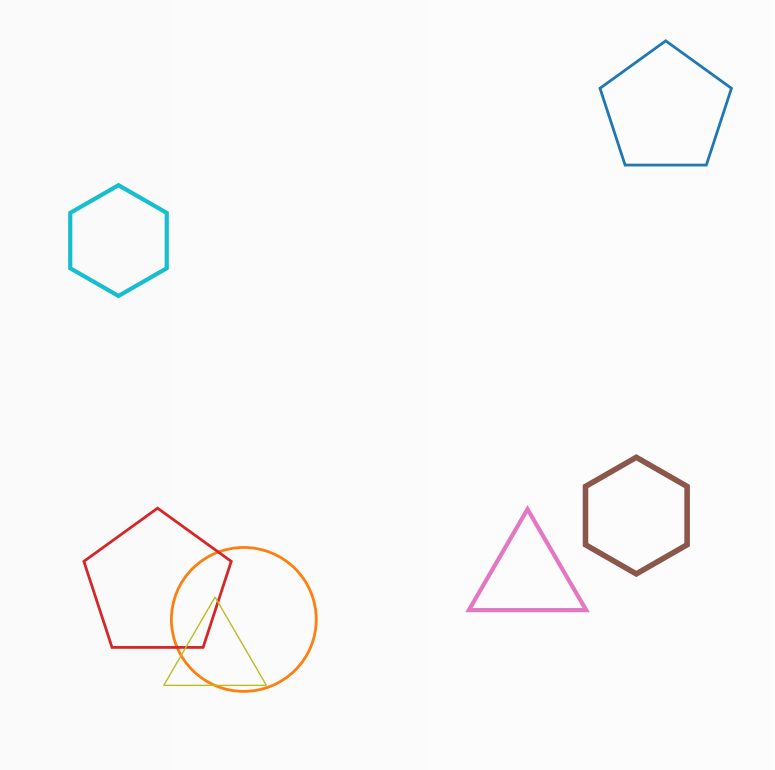[{"shape": "pentagon", "thickness": 1, "radius": 0.45, "center": [0.859, 0.858]}, {"shape": "circle", "thickness": 1, "radius": 0.47, "center": [0.315, 0.196]}, {"shape": "pentagon", "thickness": 1, "radius": 0.5, "center": [0.203, 0.24]}, {"shape": "hexagon", "thickness": 2, "radius": 0.38, "center": [0.821, 0.33]}, {"shape": "triangle", "thickness": 1.5, "radius": 0.44, "center": [0.681, 0.251]}, {"shape": "triangle", "thickness": 0.5, "radius": 0.38, "center": [0.278, 0.148]}, {"shape": "hexagon", "thickness": 1.5, "radius": 0.36, "center": [0.153, 0.688]}]